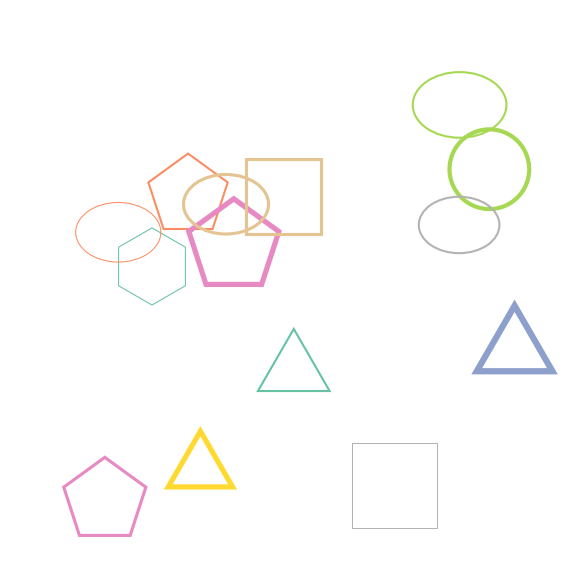[{"shape": "hexagon", "thickness": 0.5, "radius": 0.33, "center": [0.263, 0.538]}, {"shape": "triangle", "thickness": 1, "radius": 0.36, "center": [0.509, 0.358]}, {"shape": "pentagon", "thickness": 1, "radius": 0.36, "center": [0.326, 0.661]}, {"shape": "oval", "thickness": 0.5, "radius": 0.37, "center": [0.205, 0.597]}, {"shape": "triangle", "thickness": 3, "radius": 0.38, "center": [0.891, 0.394]}, {"shape": "pentagon", "thickness": 2.5, "radius": 0.41, "center": [0.405, 0.573]}, {"shape": "pentagon", "thickness": 1.5, "radius": 0.37, "center": [0.181, 0.132]}, {"shape": "oval", "thickness": 1, "radius": 0.41, "center": [0.796, 0.817]}, {"shape": "circle", "thickness": 2, "radius": 0.35, "center": [0.847, 0.706]}, {"shape": "triangle", "thickness": 2.5, "radius": 0.32, "center": [0.347, 0.188]}, {"shape": "oval", "thickness": 1.5, "radius": 0.37, "center": [0.391, 0.645]}, {"shape": "square", "thickness": 1.5, "radius": 0.32, "center": [0.492, 0.658]}, {"shape": "square", "thickness": 0.5, "radius": 0.37, "center": [0.684, 0.158]}, {"shape": "oval", "thickness": 1, "radius": 0.35, "center": [0.795, 0.61]}]